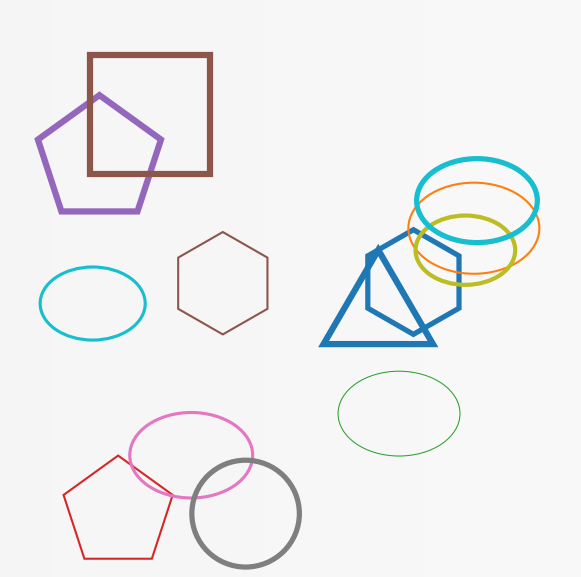[{"shape": "hexagon", "thickness": 2.5, "radius": 0.45, "center": [0.711, 0.511]}, {"shape": "triangle", "thickness": 3, "radius": 0.54, "center": [0.651, 0.458]}, {"shape": "oval", "thickness": 1, "radius": 0.56, "center": [0.815, 0.604]}, {"shape": "oval", "thickness": 0.5, "radius": 0.52, "center": [0.687, 0.283]}, {"shape": "pentagon", "thickness": 1, "radius": 0.49, "center": [0.203, 0.112]}, {"shape": "pentagon", "thickness": 3, "radius": 0.56, "center": [0.171, 0.723]}, {"shape": "square", "thickness": 3, "radius": 0.52, "center": [0.258, 0.801]}, {"shape": "hexagon", "thickness": 1, "radius": 0.44, "center": [0.383, 0.509]}, {"shape": "oval", "thickness": 1.5, "radius": 0.53, "center": [0.329, 0.211]}, {"shape": "circle", "thickness": 2.5, "radius": 0.46, "center": [0.423, 0.11]}, {"shape": "oval", "thickness": 2, "radius": 0.43, "center": [0.801, 0.566]}, {"shape": "oval", "thickness": 1.5, "radius": 0.45, "center": [0.159, 0.474]}, {"shape": "oval", "thickness": 2.5, "radius": 0.52, "center": [0.821, 0.652]}]